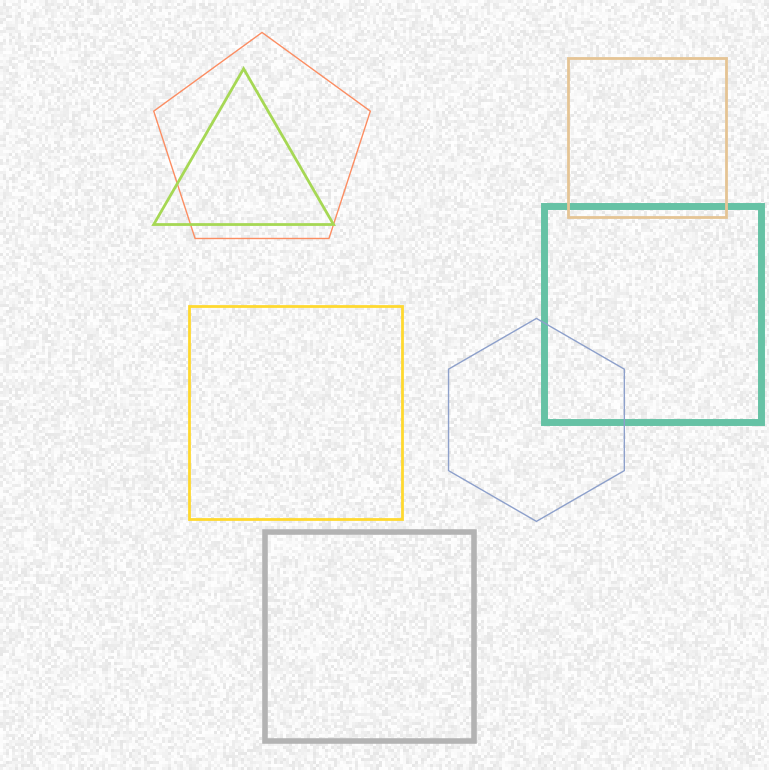[{"shape": "square", "thickness": 2.5, "radius": 0.7, "center": [0.847, 0.592]}, {"shape": "pentagon", "thickness": 0.5, "radius": 0.74, "center": [0.34, 0.81]}, {"shape": "hexagon", "thickness": 0.5, "radius": 0.66, "center": [0.697, 0.455]}, {"shape": "triangle", "thickness": 1, "radius": 0.67, "center": [0.316, 0.776]}, {"shape": "square", "thickness": 1, "radius": 0.69, "center": [0.384, 0.465]}, {"shape": "square", "thickness": 1, "radius": 0.51, "center": [0.84, 0.822]}, {"shape": "square", "thickness": 2, "radius": 0.68, "center": [0.48, 0.173]}]